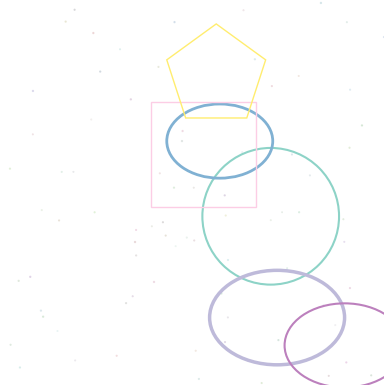[{"shape": "circle", "thickness": 1.5, "radius": 0.89, "center": [0.703, 0.438]}, {"shape": "oval", "thickness": 2.5, "radius": 0.88, "center": [0.72, 0.175]}, {"shape": "oval", "thickness": 2, "radius": 0.69, "center": [0.571, 0.634]}, {"shape": "square", "thickness": 1, "radius": 0.68, "center": [0.529, 0.599]}, {"shape": "oval", "thickness": 1.5, "radius": 0.78, "center": [0.895, 0.103]}, {"shape": "pentagon", "thickness": 1, "radius": 0.68, "center": [0.562, 0.803]}]